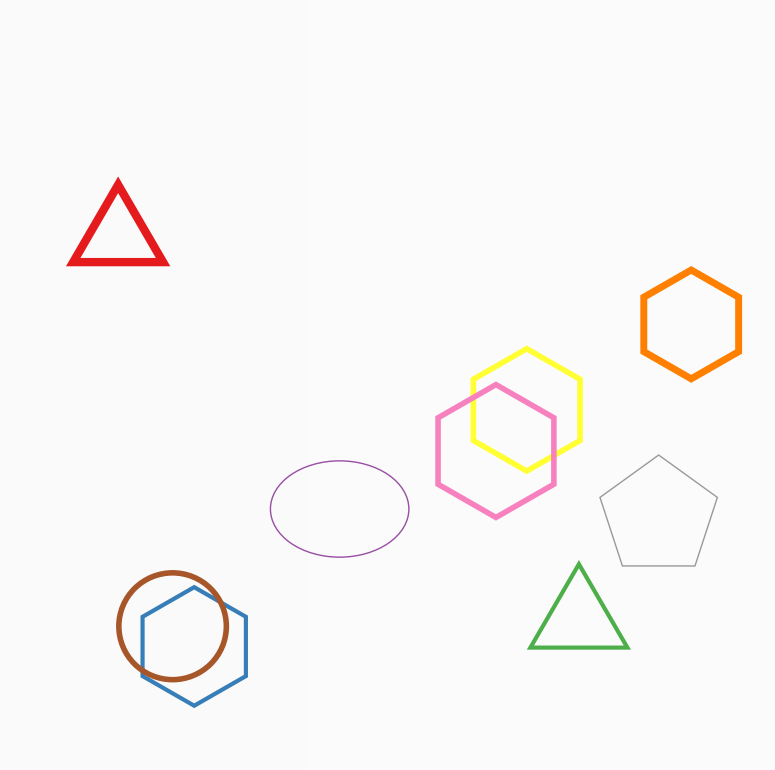[{"shape": "triangle", "thickness": 3, "radius": 0.33, "center": [0.152, 0.693]}, {"shape": "hexagon", "thickness": 1.5, "radius": 0.38, "center": [0.251, 0.16]}, {"shape": "triangle", "thickness": 1.5, "radius": 0.36, "center": [0.747, 0.195]}, {"shape": "oval", "thickness": 0.5, "radius": 0.45, "center": [0.438, 0.339]}, {"shape": "hexagon", "thickness": 2.5, "radius": 0.35, "center": [0.892, 0.579]}, {"shape": "hexagon", "thickness": 2, "radius": 0.4, "center": [0.68, 0.468]}, {"shape": "circle", "thickness": 2, "radius": 0.35, "center": [0.223, 0.187]}, {"shape": "hexagon", "thickness": 2, "radius": 0.43, "center": [0.64, 0.414]}, {"shape": "pentagon", "thickness": 0.5, "radius": 0.4, "center": [0.85, 0.329]}]